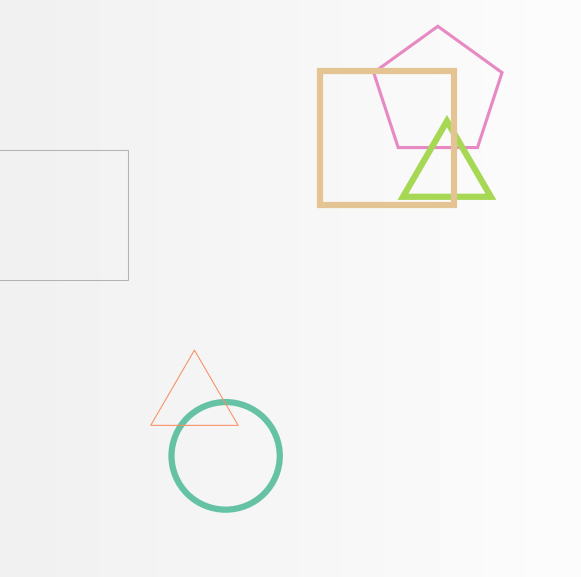[{"shape": "circle", "thickness": 3, "radius": 0.47, "center": [0.388, 0.21]}, {"shape": "triangle", "thickness": 0.5, "radius": 0.43, "center": [0.335, 0.306]}, {"shape": "pentagon", "thickness": 1.5, "radius": 0.58, "center": [0.753, 0.838]}, {"shape": "triangle", "thickness": 3, "radius": 0.44, "center": [0.769, 0.702]}, {"shape": "square", "thickness": 3, "radius": 0.58, "center": [0.666, 0.76]}, {"shape": "square", "thickness": 0.5, "radius": 0.56, "center": [0.108, 0.627]}]